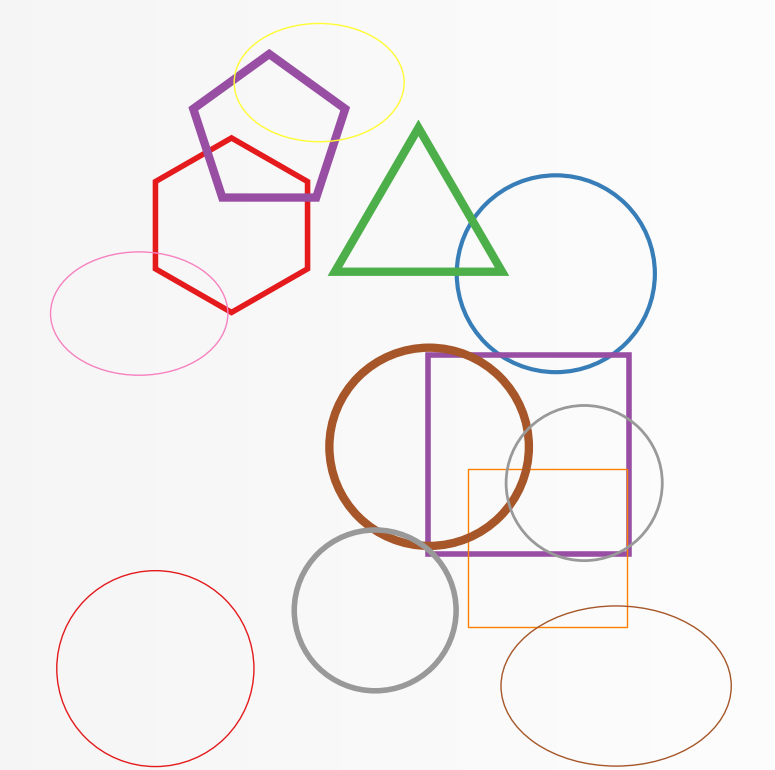[{"shape": "circle", "thickness": 0.5, "radius": 0.64, "center": [0.2, 0.132]}, {"shape": "hexagon", "thickness": 2, "radius": 0.57, "center": [0.299, 0.708]}, {"shape": "circle", "thickness": 1.5, "radius": 0.64, "center": [0.717, 0.644]}, {"shape": "triangle", "thickness": 3, "radius": 0.62, "center": [0.54, 0.709]}, {"shape": "pentagon", "thickness": 3, "radius": 0.52, "center": [0.347, 0.827]}, {"shape": "square", "thickness": 2, "radius": 0.65, "center": [0.682, 0.409]}, {"shape": "square", "thickness": 0.5, "radius": 0.51, "center": [0.707, 0.288]}, {"shape": "oval", "thickness": 0.5, "radius": 0.55, "center": [0.412, 0.893]}, {"shape": "oval", "thickness": 0.5, "radius": 0.74, "center": [0.795, 0.109]}, {"shape": "circle", "thickness": 3, "radius": 0.64, "center": [0.554, 0.42]}, {"shape": "oval", "thickness": 0.5, "radius": 0.57, "center": [0.18, 0.593]}, {"shape": "circle", "thickness": 2, "radius": 0.52, "center": [0.484, 0.207]}, {"shape": "circle", "thickness": 1, "radius": 0.5, "center": [0.754, 0.373]}]